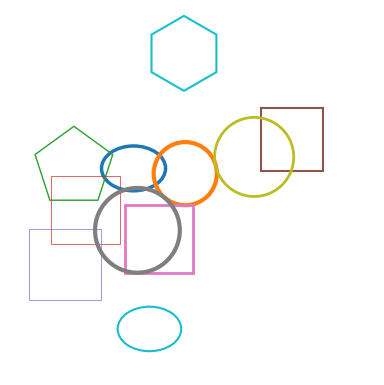[{"shape": "oval", "thickness": 2.5, "radius": 0.42, "center": [0.347, 0.563]}, {"shape": "circle", "thickness": 3, "radius": 0.41, "center": [0.481, 0.549]}, {"shape": "pentagon", "thickness": 1, "radius": 0.53, "center": [0.192, 0.566]}, {"shape": "square", "thickness": 0.5, "radius": 0.45, "center": [0.223, 0.454]}, {"shape": "square", "thickness": 0.5, "radius": 0.46, "center": [0.169, 0.313]}, {"shape": "square", "thickness": 1.5, "radius": 0.41, "center": [0.759, 0.638]}, {"shape": "square", "thickness": 2, "radius": 0.44, "center": [0.414, 0.38]}, {"shape": "circle", "thickness": 3, "radius": 0.55, "center": [0.357, 0.402]}, {"shape": "circle", "thickness": 2, "radius": 0.51, "center": [0.66, 0.592]}, {"shape": "hexagon", "thickness": 1.5, "radius": 0.49, "center": [0.478, 0.861]}, {"shape": "oval", "thickness": 1.5, "radius": 0.41, "center": [0.388, 0.146]}]